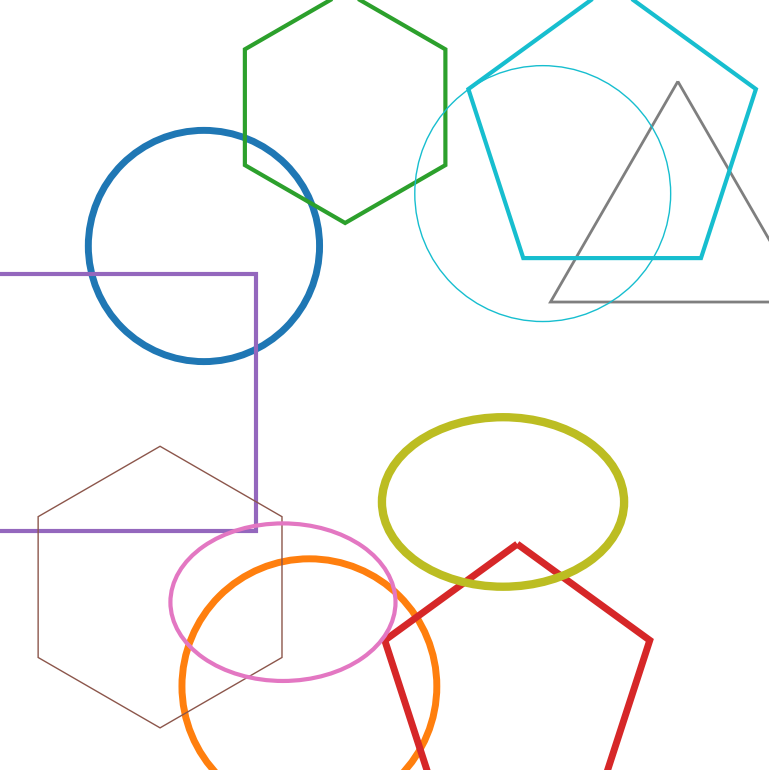[{"shape": "circle", "thickness": 2.5, "radius": 0.75, "center": [0.265, 0.681]}, {"shape": "circle", "thickness": 2.5, "radius": 0.83, "center": [0.402, 0.109]}, {"shape": "hexagon", "thickness": 1.5, "radius": 0.75, "center": [0.448, 0.861]}, {"shape": "pentagon", "thickness": 2.5, "radius": 0.9, "center": [0.672, 0.112]}, {"shape": "square", "thickness": 1.5, "radius": 0.84, "center": [0.166, 0.477]}, {"shape": "hexagon", "thickness": 0.5, "radius": 0.91, "center": [0.208, 0.238]}, {"shape": "oval", "thickness": 1.5, "radius": 0.73, "center": [0.367, 0.218]}, {"shape": "triangle", "thickness": 1, "radius": 0.96, "center": [0.88, 0.703]}, {"shape": "oval", "thickness": 3, "radius": 0.79, "center": [0.653, 0.348]}, {"shape": "pentagon", "thickness": 1.5, "radius": 0.98, "center": [0.795, 0.824]}, {"shape": "circle", "thickness": 0.5, "radius": 0.83, "center": [0.705, 0.749]}]